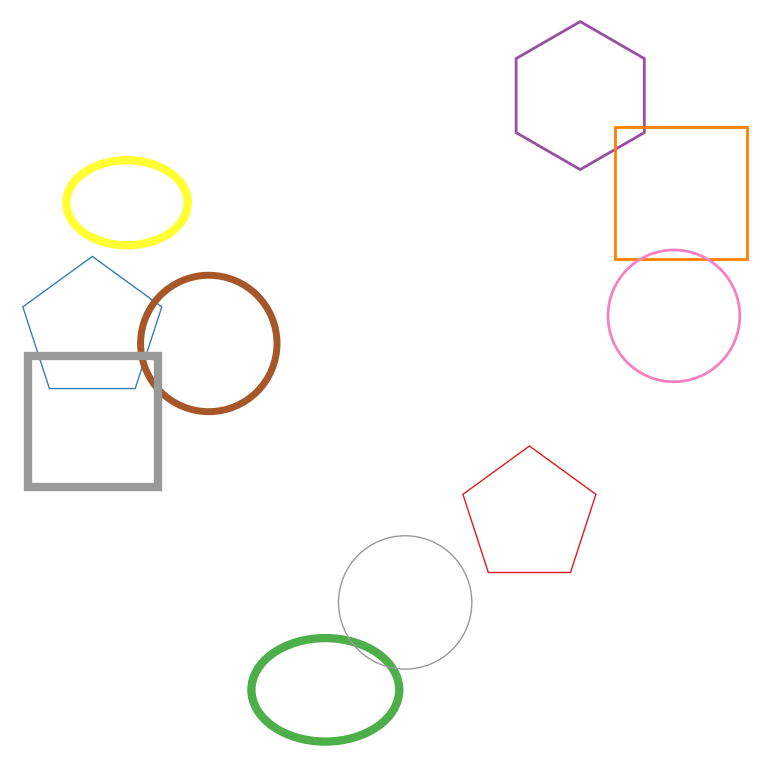[{"shape": "pentagon", "thickness": 0.5, "radius": 0.45, "center": [0.688, 0.33]}, {"shape": "pentagon", "thickness": 0.5, "radius": 0.47, "center": [0.12, 0.572]}, {"shape": "oval", "thickness": 3, "radius": 0.48, "center": [0.423, 0.104]}, {"shape": "hexagon", "thickness": 1, "radius": 0.48, "center": [0.754, 0.876]}, {"shape": "square", "thickness": 1, "radius": 0.43, "center": [0.885, 0.75]}, {"shape": "oval", "thickness": 3, "radius": 0.39, "center": [0.165, 0.737]}, {"shape": "circle", "thickness": 2.5, "radius": 0.44, "center": [0.271, 0.554]}, {"shape": "circle", "thickness": 1, "radius": 0.43, "center": [0.875, 0.59]}, {"shape": "square", "thickness": 3, "radius": 0.42, "center": [0.121, 0.453]}, {"shape": "circle", "thickness": 0.5, "radius": 0.43, "center": [0.526, 0.218]}]